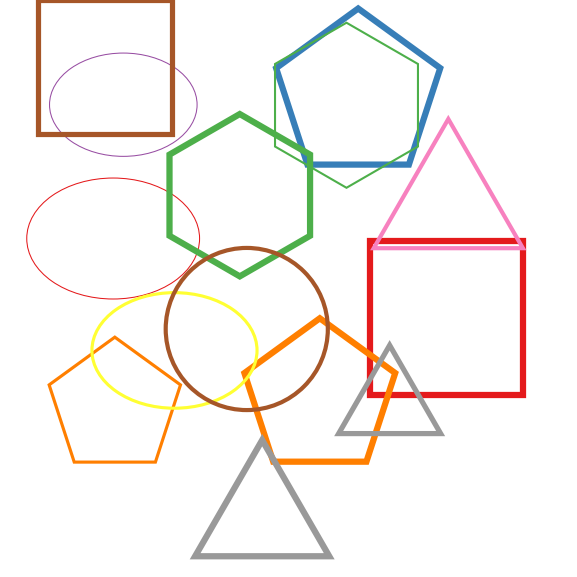[{"shape": "oval", "thickness": 0.5, "radius": 0.75, "center": [0.196, 0.586]}, {"shape": "square", "thickness": 3, "radius": 0.66, "center": [0.773, 0.449]}, {"shape": "pentagon", "thickness": 3, "radius": 0.75, "center": [0.62, 0.835]}, {"shape": "hexagon", "thickness": 3, "radius": 0.7, "center": [0.415, 0.661]}, {"shape": "hexagon", "thickness": 1, "radius": 0.71, "center": [0.6, 0.817]}, {"shape": "oval", "thickness": 0.5, "radius": 0.64, "center": [0.214, 0.818]}, {"shape": "pentagon", "thickness": 3, "radius": 0.69, "center": [0.554, 0.311]}, {"shape": "pentagon", "thickness": 1.5, "radius": 0.6, "center": [0.199, 0.296]}, {"shape": "oval", "thickness": 1.5, "radius": 0.71, "center": [0.302, 0.392]}, {"shape": "square", "thickness": 2.5, "radius": 0.58, "center": [0.182, 0.884]}, {"shape": "circle", "thickness": 2, "radius": 0.7, "center": [0.427, 0.429]}, {"shape": "triangle", "thickness": 2, "radius": 0.75, "center": [0.776, 0.644]}, {"shape": "triangle", "thickness": 3, "radius": 0.67, "center": [0.454, 0.103]}, {"shape": "triangle", "thickness": 2.5, "radius": 0.51, "center": [0.675, 0.299]}]